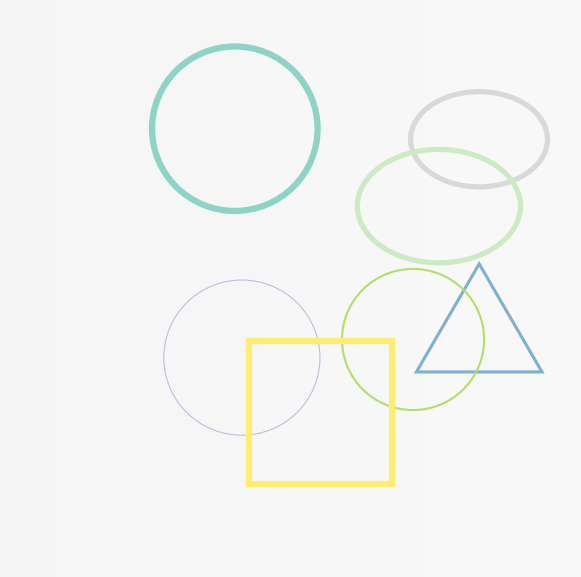[{"shape": "circle", "thickness": 3, "radius": 0.71, "center": [0.404, 0.776]}, {"shape": "circle", "thickness": 0.5, "radius": 0.67, "center": [0.416, 0.38]}, {"shape": "triangle", "thickness": 1.5, "radius": 0.62, "center": [0.824, 0.417]}, {"shape": "circle", "thickness": 1, "radius": 0.61, "center": [0.711, 0.411]}, {"shape": "oval", "thickness": 2.5, "radius": 0.59, "center": [0.824, 0.758]}, {"shape": "oval", "thickness": 2.5, "radius": 0.7, "center": [0.755, 0.642]}, {"shape": "square", "thickness": 3, "radius": 0.62, "center": [0.551, 0.285]}]